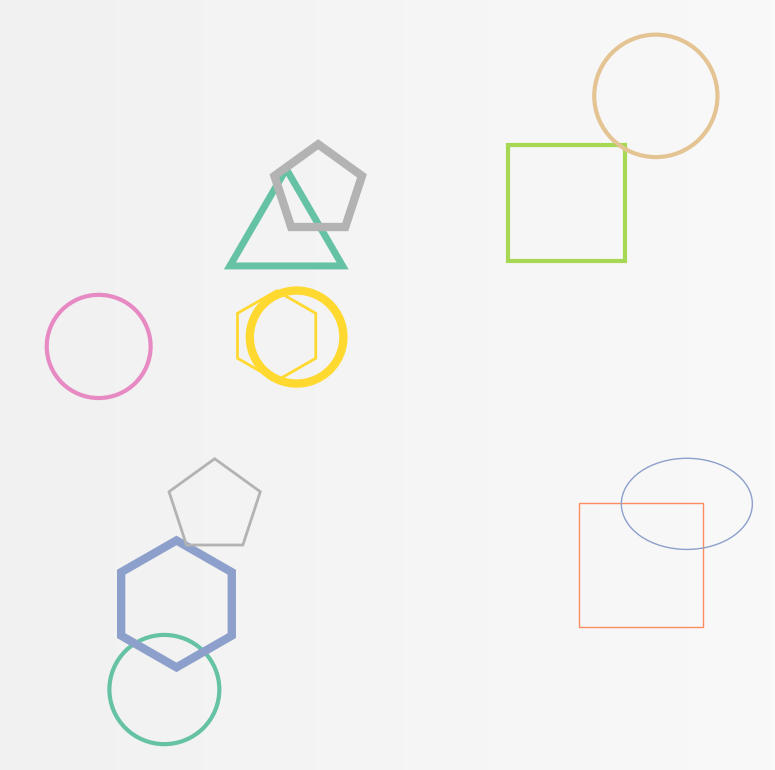[{"shape": "triangle", "thickness": 2.5, "radius": 0.42, "center": [0.369, 0.697]}, {"shape": "circle", "thickness": 1.5, "radius": 0.35, "center": [0.212, 0.105]}, {"shape": "square", "thickness": 0.5, "radius": 0.4, "center": [0.827, 0.266]}, {"shape": "hexagon", "thickness": 3, "radius": 0.41, "center": [0.228, 0.216]}, {"shape": "oval", "thickness": 0.5, "radius": 0.42, "center": [0.886, 0.346]}, {"shape": "circle", "thickness": 1.5, "radius": 0.34, "center": [0.127, 0.55]}, {"shape": "square", "thickness": 1.5, "radius": 0.38, "center": [0.731, 0.737]}, {"shape": "circle", "thickness": 3, "radius": 0.3, "center": [0.383, 0.562]}, {"shape": "hexagon", "thickness": 1, "radius": 0.29, "center": [0.357, 0.564]}, {"shape": "circle", "thickness": 1.5, "radius": 0.4, "center": [0.846, 0.875]}, {"shape": "pentagon", "thickness": 1, "radius": 0.31, "center": [0.277, 0.342]}, {"shape": "pentagon", "thickness": 3, "radius": 0.3, "center": [0.411, 0.753]}]